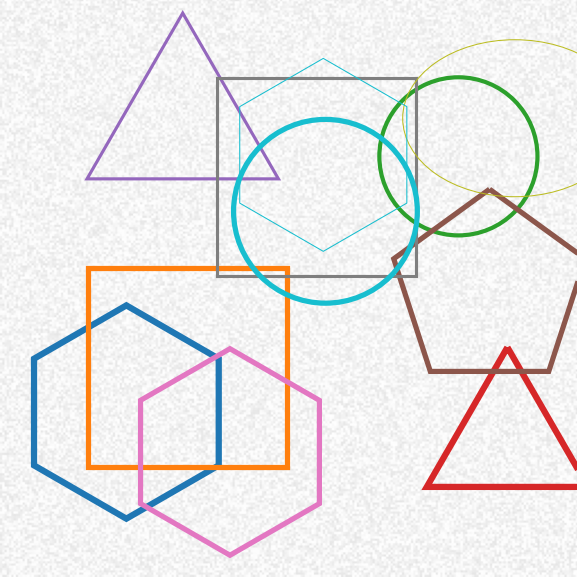[{"shape": "hexagon", "thickness": 3, "radius": 0.92, "center": [0.219, 0.286]}, {"shape": "square", "thickness": 2.5, "radius": 0.86, "center": [0.324, 0.363]}, {"shape": "circle", "thickness": 2, "radius": 0.68, "center": [0.794, 0.728]}, {"shape": "triangle", "thickness": 3, "radius": 0.81, "center": [0.879, 0.237]}, {"shape": "triangle", "thickness": 1.5, "radius": 0.96, "center": [0.316, 0.785]}, {"shape": "pentagon", "thickness": 2.5, "radius": 0.87, "center": [0.848, 0.497]}, {"shape": "hexagon", "thickness": 2.5, "radius": 0.89, "center": [0.398, 0.216]}, {"shape": "square", "thickness": 1.5, "radius": 0.86, "center": [0.548, 0.693]}, {"shape": "oval", "thickness": 0.5, "radius": 0.97, "center": [0.891, 0.794]}, {"shape": "hexagon", "thickness": 0.5, "radius": 0.84, "center": [0.56, 0.731]}, {"shape": "circle", "thickness": 2.5, "radius": 0.8, "center": [0.564, 0.633]}]